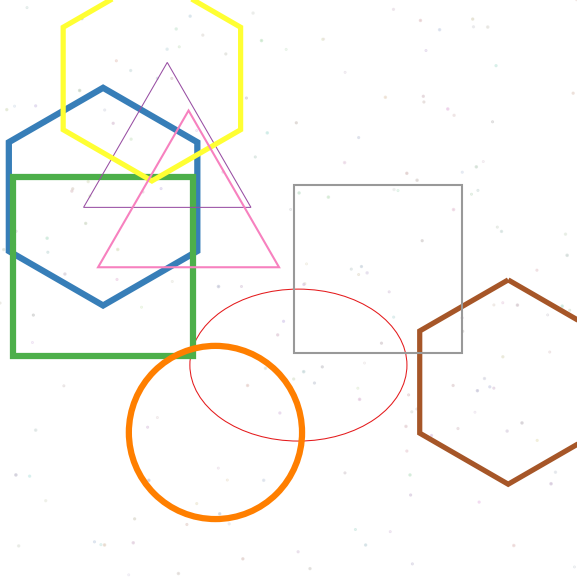[{"shape": "oval", "thickness": 0.5, "radius": 0.94, "center": [0.517, 0.367]}, {"shape": "hexagon", "thickness": 3, "radius": 0.94, "center": [0.179, 0.659]}, {"shape": "square", "thickness": 3, "radius": 0.78, "center": [0.178, 0.538]}, {"shape": "triangle", "thickness": 0.5, "radius": 0.84, "center": [0.29, 0.724]}, {"shape": "circle", "thickness": 3, "radius": 0.75, "center": [0.373, 0.25]}, {"shape": "hexagon", "thickness": 2.5, "radius": 0.89, "center": [0.263, 0.863]}, {"shape": "hexagon", "thickness": 2.5, "radius": 0.88, "center": [0.88, 0.338]}, {"shape": "triangle", "thickness": 1, "radius": 0.9, "center": [0.326, 0.627]}, {"shape": "square", "thickness": 1, "radius": 0.73, "center": [0.655, 0.533]}]